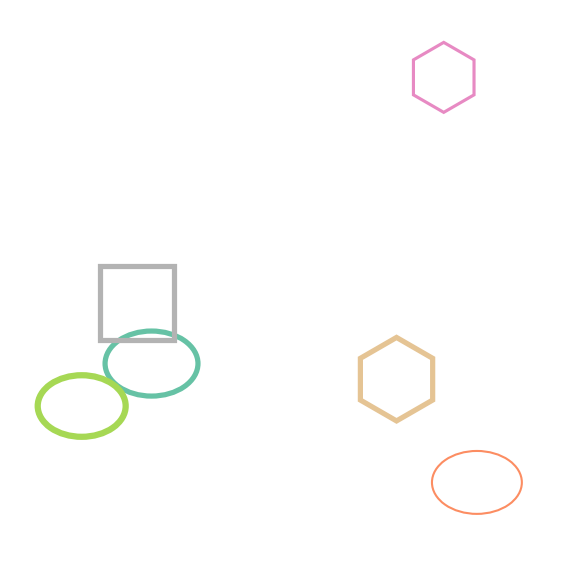[{"shape": "oval", "thickness": 2.5, "radius": 0.4, "center": [0.262, 0.37]}, {"shape": "oval", "thickness": 1, "radius": 0.39, "center": [0.826, 0.164]}, {"shape": "hexagon", "thickness": 1.5, "radius": 0.3, "center": [0.768, 0.865]}, {"shape": "oval", "thickness": 3, "radius": 0.38, "center": [0.141, 0.296]}, {"shape": "hexagon", "thickness": 2.5, "radius": 0.36, "center": [0.687, 0.343]}, {"shape": "square", "thickness": 2.5, "radius": 0.32, "center": [0.238, 0.475]}]